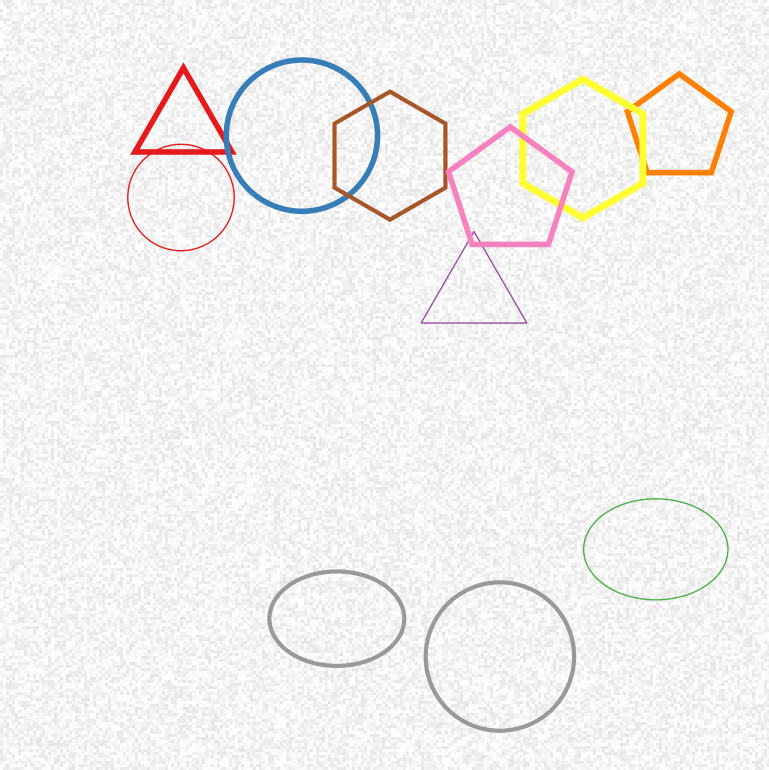[{"shape": "triangle", "thickness": 2, "radius": 0.36, "center": [0.238, 0.839]}, {"shape": "circle", "thickness": 0.5, "radius": 0.35, "center": [0.235, 0.743]}, {"shape": "circle", "thickness": 2, "radius": 0.49, "center": [0.392, 0.824]}, {"shape": "oval", "thickness": 0.5, "radius": 0.47, "center": [0.852, 0.287]}, {"shape": "triangle", "thickness": 0.5, "radius": 0.4, "center": [0.616, 0.62]}, {"shape": "pentagon", "thickness": 2, "radius": 0.35, "center": [0.882, 0.833]}, {"shape": "hexagon", "thickness": 2.5, "radius": 0.45, "center": [0.757, 0.807]}, {"shape": "hexagon", "thickness": 1.5, "radius": 0.42, "center": [0.506, 0.798]}, {"shape": "pentagon", "thickness": 2, "radius": 0.42, "center": [0.663, 0.751]}, {"shape": "oval", "thickness": 1.5, "radius": 0.44, "center": [0.437, 0.197]}, {"shape": "circle", "thickness": 1.5, "radius": 0.48, "center": [0.649, 0.147]}]